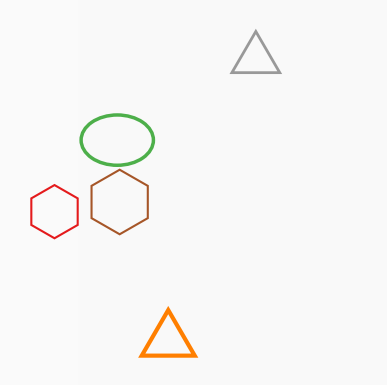[{"shape": "hexagon", "thickness": 1.5, "radius": 0.35, "center": [0.141, 0.45]}, {"shape": "oval", "thickness": 2.5, "radius": 0.47, "center": [0.303, 0.636]}, {"shape": "triangle", "thickness": 3, "radius": 0.39, "center": [0.434, 0.116]}, {"shape": "hexagon", "thickness": 1.5, "radius": 0.42, "center": [0.309, 0.475]}, {"shape": "triangle", "thickness": 2, "radius": 0.36, "center": [0.66, 0.847]}]